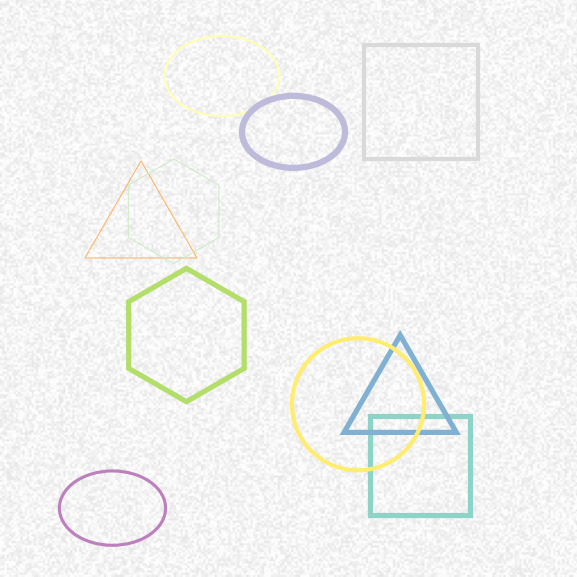[{"shape": "square", "thickness": 2.5, "radius": 0.43, "center": [0.727, 0.192]}, {"shape": "oval", "thickness": 1, "radius": 0.5, "center": [0.384, 0.867]}, {"shape": "oval", "thickness": 3, "radius": 0.45, "center": [0.508, 0.771]}, {"shape": "triangle", "thickness": 2.5, "radius": 0.56, "center": [0.693, 0.307]}, {"shape": "triangle", "thickness": 0.5, "radius": 0.56, "center": [0.244, 0.608]}, {"shape": "hexagon", "thickness": 2.5, "radius": 0.58, "center": [0.323, 0.419]}, {"shape": "square", "thickness": 2, "radius": 0.49, "center": [0.73, 0.823]}, {"shape": "oval", "thickness": 1.5, "radius": 0.46, "center": [0.195, 0.119]}, {"shape": "hexagon", "thickness": 0.5, "radius": 0.45, "center": [0.301, 0.633]}, {"shape": "circle", "thickness": 2, "radius": 0.57, "center": [0.62, 0.299]}]